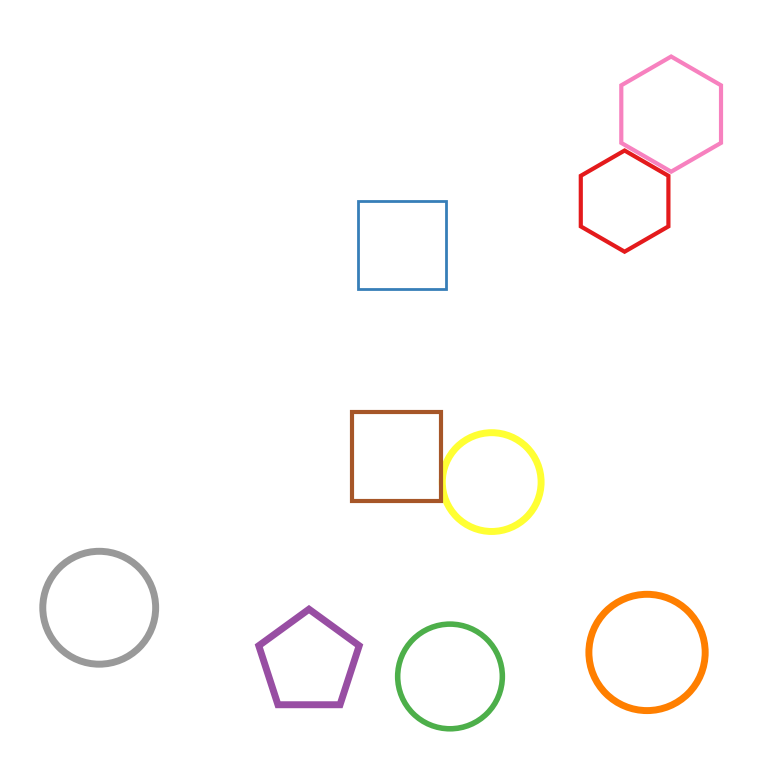[{"shape": "hexagon", "thickness": 1.5, "radius": 0.33, "center": [0.811, 0.739]}, {"shape": "square", "thickness": 1, "radius": 0.29, "center": [0.522, 0.682]}, {"shape": "circle", "thickness": 2, "radius": 0.34, "center": [0.584, 0.122]}, {"shape": "pentagon", "thickness": 2.5, "radius": 0.34, "center": [0.401, 0.14]}, {"shape": "circle", "thickness": 2.5, "radius": 0.38, "center": [0.84, 0.153]}, {"shape": "circle", "thickness": 2.5, "radius": 0.32, "center": [0.639, 0.374]}, {"shape": "square", "thickness": 1.5, "radius": 0.29, "center": [0.515, 0.407]}, {"shape": "hexagon", "thickness": 1.5, "radius": 0.37, "center": [0.872, 0.852]}, {"shape": "circle", "thickness": 2.5, "radius": 0.37, "center": [0.129, 0.211]}]